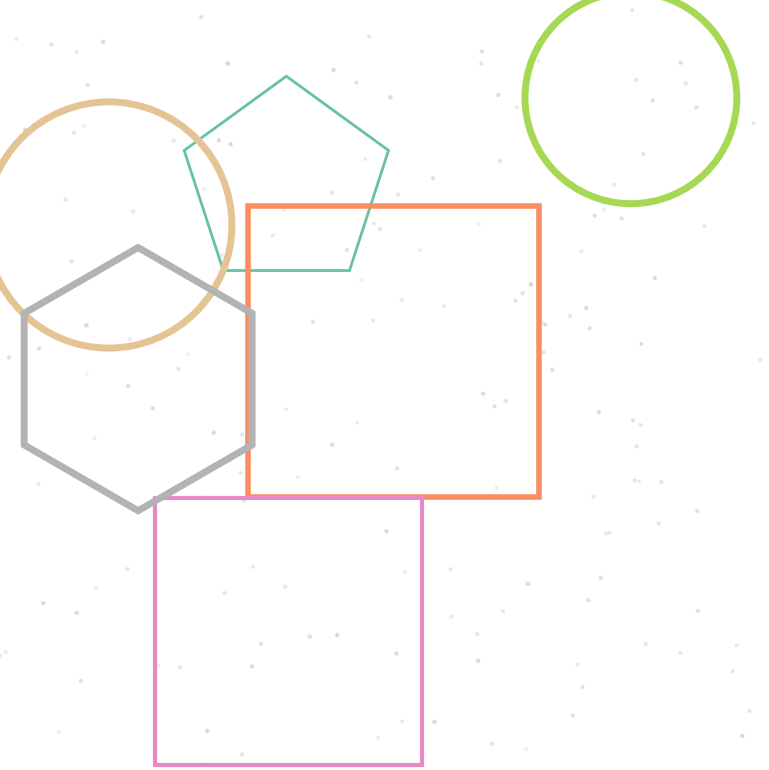[{"shape": "pentagon", "thickness": 1, "radius": 0.7, "center": [0.372, 0.762]}, {"shape": "square", "thickness": 2, "radius": 0.95, "center": [0.511, 0.543]}, {"shape": "square", "thickness": 1.5, "radius": 0.87, "center": [0.375, 0.179]}, {"shape": "circle", "thickness": 2.5, "radius": 0.69, "center": [0.819, 0.873]}, {"shape": "circle", "thickness": 2.5, "radius": 0.8, "center": [0.141, 0.708]}, {"shape": "hexagon", "thickness": 2.5, "radius": 0.85, "center": [0.179, 0.508]}]